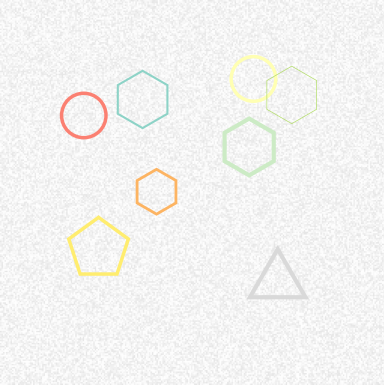[{"shape": "hexagon", "thickness": 1.5, "radius": 0.37, "center": [0.37, 0.742]}, {"shape": "circle", "thickness": 2.5, "radius": 0.29, "center": [0.658, 0.795]}, {"shape": "circle", "thickness": 2.5, "radius": 0.29, "center": [0.218, 0.7]}, {"shape": "hexagon", "thickness": 2, "radius": 0.29, "center": [0.407, 0.502]}, {"shape": "hexagon", "thickness": 0.5, "radius": 0.37, "center": [0.758, 0.753]}, {"shape": "triangle", "thickness": 3, "radius": 0.42, "center": [0.721, 0.27]}, {"shape": "hexagon", "thickness": 3, "radius": 0.37, "center": [0.647, 0.618]}, {"shape": "pentagon", "thickness": 2.5, "radius": 0.41, "center": [0.256, 0.354]}]